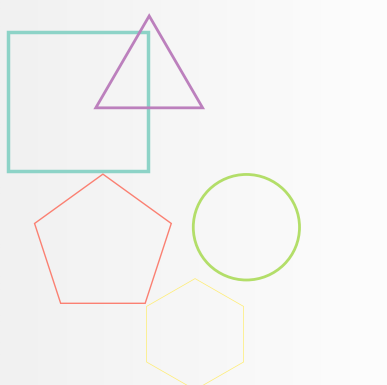[{"shape": "square", "thickness": 2.5, "radius": 0.91, "center": [0.201, 0.736]}, {"shape": "pentagon", "thickness": 1, "radius": 0.93, "center": [0.266, 0.362]}, {"shape": "circle", "thickness": 2, "radius": 0.69, "center": [0.636, 0.41]}, {"shape": "triangle", "thickness": 2, "radius": 0.8, "center": [0.385, 0.799]}, {"shape": "hexagon", "thickness": 0.5, "radius": 0.72, "center": [0.503, 0.132]}]